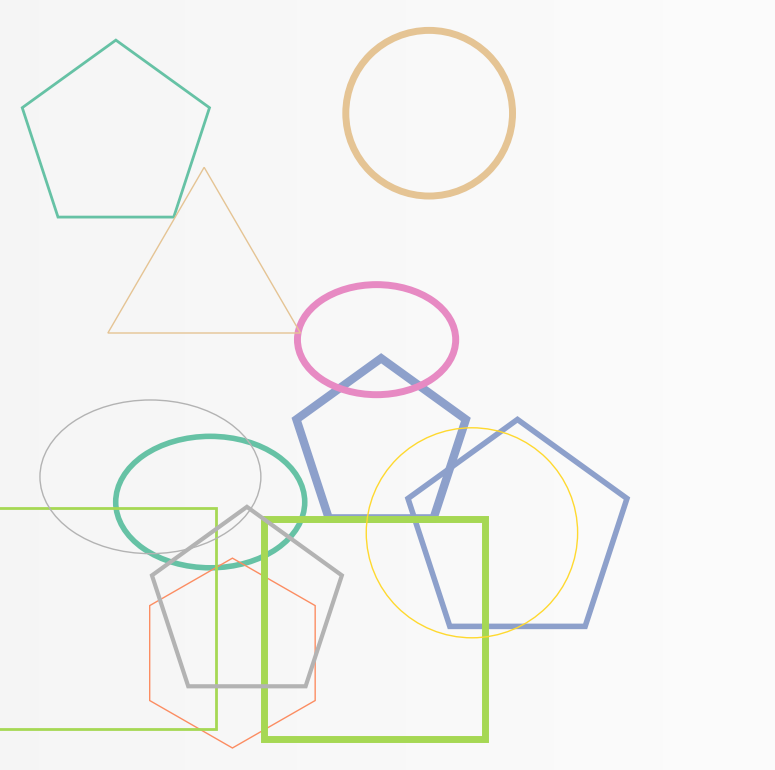[{"shape": "pentagon", "thickness": 1, "radius": 0.64, "center": [0.15, 0.821]}, {"shape": "oval", "thickness": 2, "radius": 0.61, "center": [0.271, 0.348]}, {"shape": "hexagon", "thickness": 0.5, "radius": 0.62, "center": [0.3, 0.152]}, {"shape": "pentagon", "thickness": 2, "radius": 0.74, "center": [0.668, 0.307]}, {"shape": "pentagon", "thickness": 3, "radius": 0.57, "center": [0.492, 0.42]}, {"shape": "oval", "thickness": 2.5, "radius": 0.51, "center": [0.486, 0.559]}, {"shape": "square", "thickness": 1, "radius": 0.72, "center": [0.135, 0.196]}, {"shape": "square", "thickness": 2.5, "radius": 0.72, "center": [0.483, 0.183]}, {"shape": "circle", "thickness": 0.5, "radius": 0.68, "center": [0.609, 0.308]}, {"shape": "triangle", "thickness": 0.5, "radius": 0.72, "center": [0.263, 0.639]}, {"shape": "circle", "thickness": 2.5, "radius": 0.54, "center": [0.554, 0.853]}, {"shape": "pentagon", "thickness": 1.5, "radius": 0.64, "center": [0.319, 0.213]}, {"shape": "oval", "thickness": 0.5, "radius": 0.71, "center": [0.194, 0.381]}]